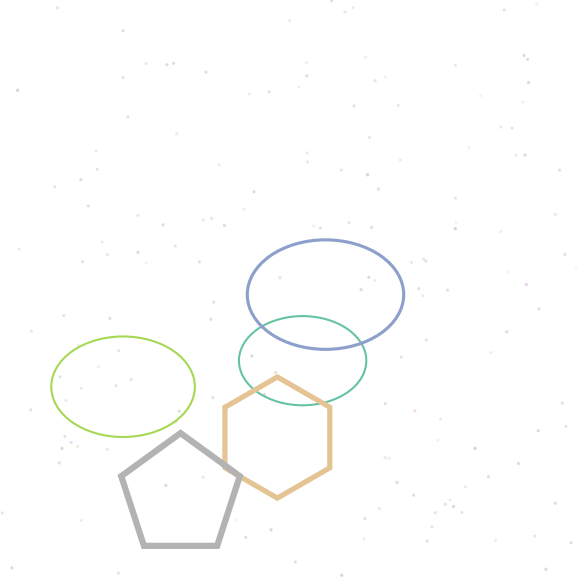[{"shape": "oval", "thickness": 1, "radius": 0.55, "center": [0.524, 0.375]}, {"shape": "oval", "thickness": 1.5, "radius": 0.68, "center": [0.564, 0.489]}, {"shape": "oval", "thickness": 1, "radius": 0.62, "center": [0.213, 0.329]}, {"shape": "hexagon", "thickness": 2.5, "radius": 0.52, "center": [0.48, 0.241]}, {"shape": "pentagon", "thickness": 3, "radius": 0.54, "center": [0.313, 0.141]}]